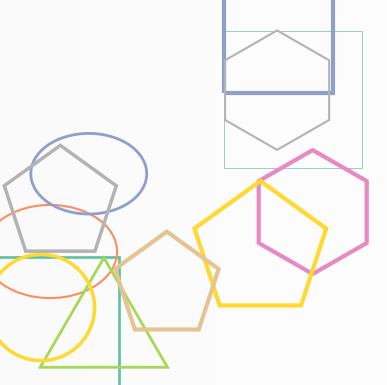[{"shape": "square", "thickness": 2, "radius": 0.92, "center": [0.123, 0.149]}, {"shape": "square", "thickness": 0.5, "radius": 0.89, "center": [0.756, 0.742]}, {"shape": "oval", "thickness": 1.5, "radius": 0.86, "center": [0.129, 0.347]}, {"shape": "square", "thickness": 3, "radius": 0.7, "center": [0.718, 0.898]}, {"shape": "oval", "thickness": 2, "radius": 0.75, "center": [0.229, 0.549]}, {"shape": "hexagon", "thickness": 3, "radius": 0.8, "center": [0.807, 0.449]}, {"shape": "triangle", "thickness": 2, "radius": 0.95, "center": [0.268, 0.141]}, {"shape": "circle", "thickness": 2.5, "radius": 0.69, "center": [0.106, 0.201]}, {"shape": "pentagon", "thickness": 3, "radius": 0.89, "center": [0.672, 0.351]}, {"shape": "pentagon", "thickness": 3, "radius": 0.7, "center": [0.43, 0.258]}, {"shape": "pentagon", "thickness": 2.5, "radius": 0.76, "center": [0.156, 0.471]}, {"shape": "hexagon", "thickness": 1.5, "radius": 0.78, "center": [0.715, 0.766]}]